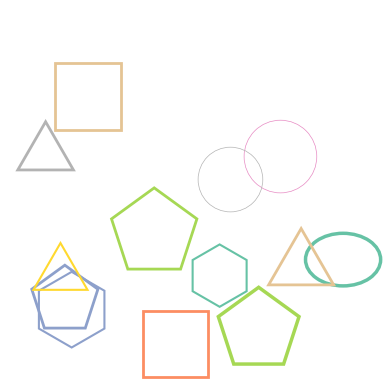[{"shape": "oval", "thickness": 2.5, "radius": 0.49, "center": [0.891, 0.326]}, {"shape": "hexagon", "thickness": 1.5, "radius": 0.4, "center": [0.57, 0.284]}, {"shape": "square", "thickness": 2, "radius": 0.43, "center": [0.456, 0.106]}, {"shape": "pentagon", "thickness": 2, "radius": 0.45, "center": [0.168, 0.221]}, {"shape": "hexagon", "thickness": 1.5, "radius": 0.49, "center": [0.186, 0.196]}, {"shape": "circle", "thickness": 0.5, "radius": 0.47, "center": [0.728, 0.593]}, {"shape": "pentagon", "thickness": 2.5, "radius": 0.55, "center": [0.672, 0.144]}, {"shape": "pentagon", "thickness": 2, "radius": 0.58, "center": [0.401, 0.395]}, {"shape": "triangle", "thickness": 1.5, "radius": 0.41, "center": [0.157, 0.288]}, {"shape": "square", "thickness": 2, "radius": 0.43, "center": [0.228, 0.749]}, {"shape": "triangle", "thickness": 2, "radius": 0.49, "center": [0.782, 0.309]}, {"shape": "circle", "thickness": 0.5, "radius": 0.42, "center": [0.599, 0.534]}, {"shape": "triangle", "thickness": 2, "radius": 0.42, "center": [0.118, 0.6]}]